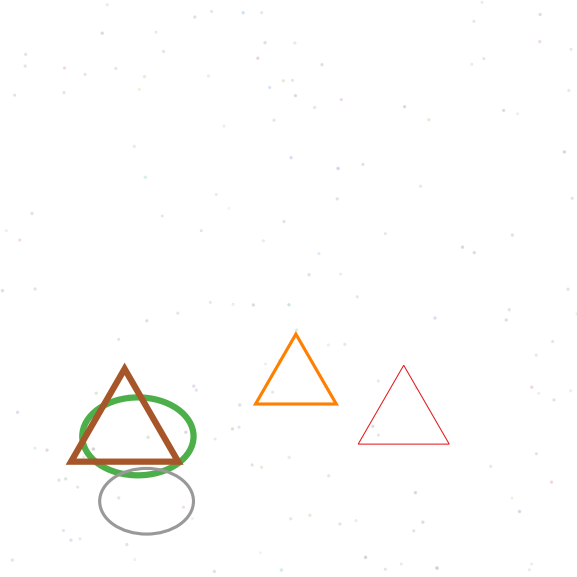[{"shape": "triangle", "thickness": 0.5, "radius": 0.46, "center": [0.699, 0.276]}, {"shape": "oval", "thickness": 3, "radius": 0.48, "center": [0.239, 0.244]}, {"shape": "triangle", "thickness": 1.5, "radius": 0.4, "center": [0.512, 0.34]}, {"shape": "triangle", "thickness": 3, "radius": 0.54, "center": [0.216, 0.253]}, {"shape": "oval", "thickness": 1.5, "radius": 0.41, "center": [0.254, 0.131]}]